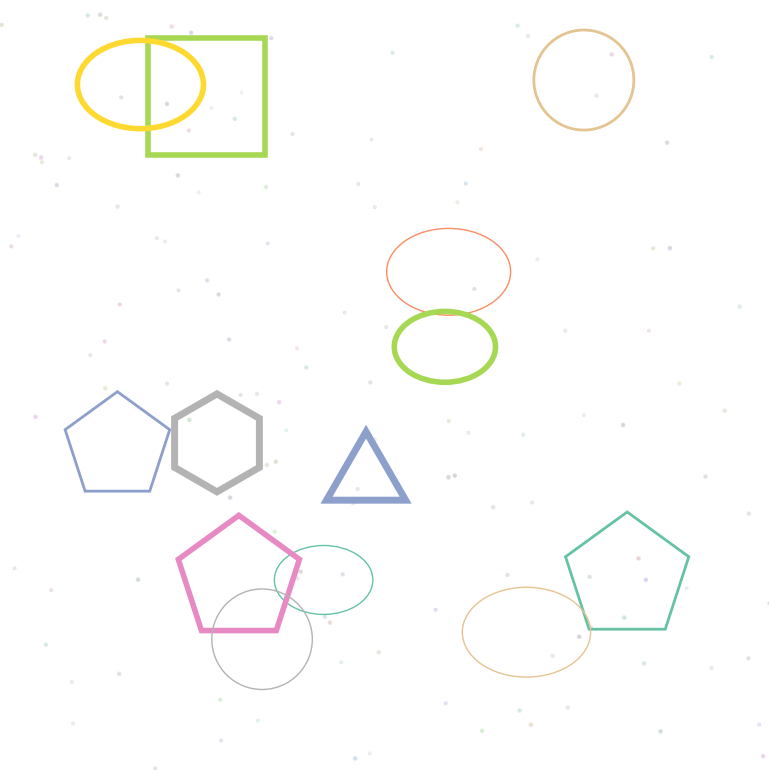[{"shape": "oval", "thickness": 0.5, "radius": 0.32, "center": [0.42, 0.247]}, {"shape": "pentagon", "thickness": 1, "radius": 0.42, "center": [0.815, 0.251]}, {"shape": "oval", "thickness": 0.5, "radius": 0.4, "center": [0.583, 0.647]}, {"shape": "triangle", "thickness": 2.5, "radius": 0.3, "center": [0.475, 0.38]}, {"shape": "pentagon", "thickness": 1, "radius": 0.36, "center": [0.152, 0.42]}, {"shape": "pentagon", "thickness": 2, "radius": 0.41, "center": [0.31, 0.248]}, {"shape": "square", "thickness": 2, "radius": 0.38, "center": [0.268, 0.875]}, {"shape": "oval", "thickness": 2, "radius": 0.33, "center": [0.578, 0.55]}, {"shape": "oval", "thickness": 2, "radius": 0.41, "center": [0.182, 0.89]}, {"shape": "oval", "thickness": 0.5, "radius": 0.42, "center": [0.684, 0.179]}, {"shape": "circle", "thickness": 1, "radius": 0.32, "center": [0.758, 0.896]}, {"shape": "hexagon", "thickness": 2.5, "radius": 0.32, "center": [0.282, 0.425]}, {"shape": "circle", "thickness": 0.5, "radius": 0.33, "center": [0.34, 0.17]}]